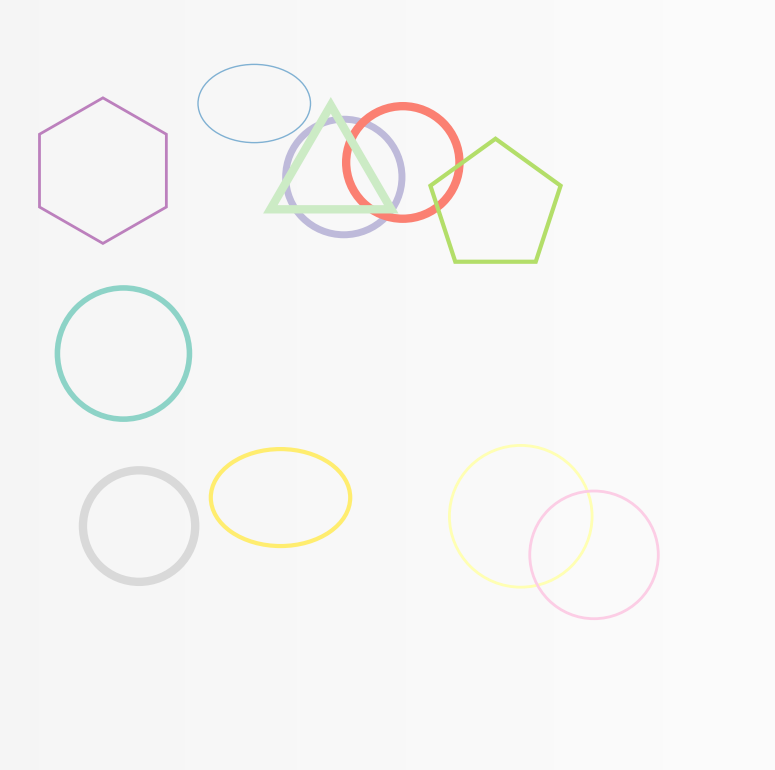[{"shape": "circle", "thickness": 2, "radius": 0.43, "center": [0.159, 0.541]}, {"shape": "circle", "thickness": 1, "radius": 0.46, "center": [0.672, 0.329]}, {"shape": "circle", "thickness": 2.5, "radius": 0.38, "center": [0.444, 0.77]}, {"shape": "circle", "thickness": 3, "radius": 0.37, "center": [0.52, 0.789]}, {"shape": "oval", "thickness": 0.5, "radius": 0.36, "center": [0.328, 0.866]}, {"shape": "pentagon", "thickness": 1.5, "radius": 0.44, "center": [0.639, 0.732]}, {"shape": "circle", "thickness": 1, "radius": 0.41, "center": [0.766, 0.279]}, {"shape": "circle", "thickness": 3, "radius": 0.36, "center": [0.179, 0.317]}, {"shape": "hexagon", "thickness": 1, "radius": 0.47, "center": [0.133, 0.778]}, {"shape": "triangle", "thickness": 3, "radius": 0.45, "center": [0.427, 0.773]}, {"shape": "oval", "thickness": 1.5, "radius": 0.45, "center": [0.362, 0.354]}]